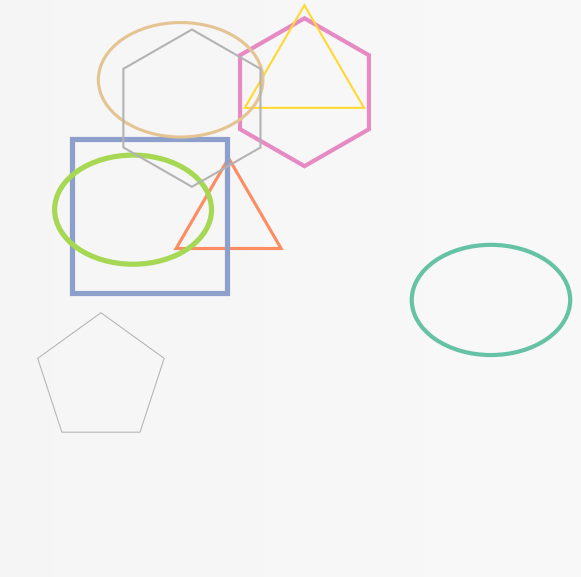[{"shape": "oval", "thickness": 2, "radius": 0.68, "center": [0.845, 0.48]}, {"shape": "triangle", "thickness": 1.5, "radius": 0.52, "center": [0.393, 0.621]}, {"shape": "square", "thickness": 2.5, "radius": 0.67, "center": [0.257, 0.626]}, {"shape": "hexagon", "thickness": 2, "radius": 0.64, "center": [0.524, 0.839]}, {"shape": "oval", "thickness": 2.5, "radius": 0.67, "center": [0.229, 0.636]}, {"shape": "triangle", "thickness": 1, "radius": 0.59, "center": [0.524, 0.872]}, {"shape": "oval", "thickness": 1.5, "radius": 0.71, "center": [0.311, 0.861]}, {"shape": "pentagon", "thickness": 0.5, "radius": 0.57, "center": [0.174, 0.343]}, {"shape": "hexagon", "thickness": 1, "radius": 0.68, "center": [0.33, 0.812]}]